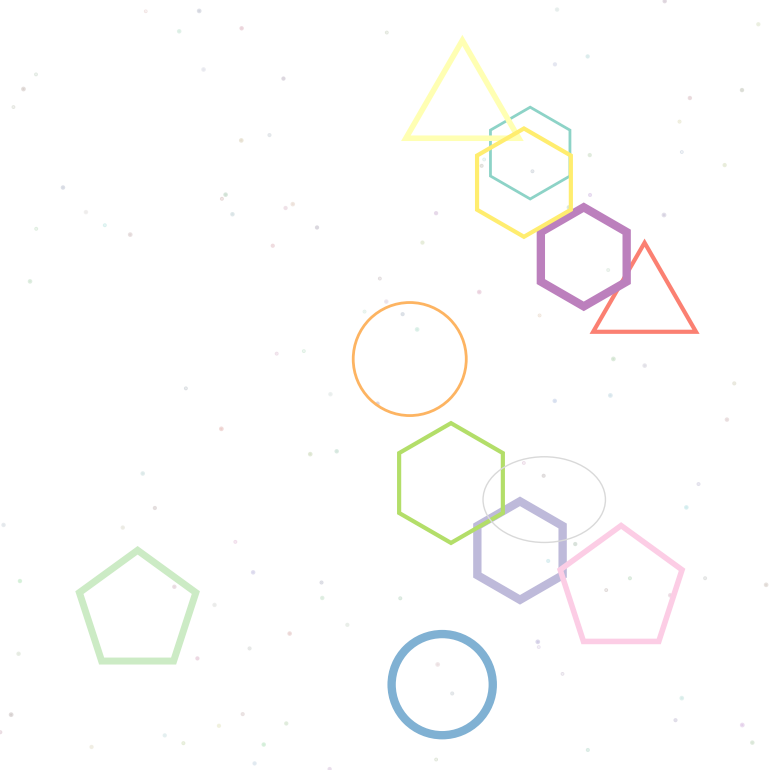[{"shape": "hexagon", "thickness": 1, "radius": 0.3, "center": [0.689, 0.801]}, {"shape": "triangle", "thickness": 2, "radius": 0.42, "center": [0.6, 0.863]}, {"shape": "hexagon", "thickness": 3, "radius": 0.32, "center": [0.675, 0.285]}, {"shape": "triangle", "thickness": 1.5, "radius": 0.39, "center": [0.837, 0.608]}, {"shape": "circle", "thickness": 3, "radius": 0.33, "center": [0.574, 0.111]}, {"shape": "circle", "thickness": 1, "radius": 0.37, "center": [0.532, 0.534]}, {"shape": "hexagon", "thickness": 1.5, "radius": 0.39, "center": [0.586, 0.373]}, {"shape": "pentagon", "thickness": 2, "radius": 0.42, "center": [0.807, 0.234]}, {"shape": "oval", "thickness": 0.5, "radius": 0.4, "center": [0.707, 0.351]}, {"shape": "hexagon", "thickness": 3, "radius": 0.32, "center": [0.758, 0.666]}, {"shape": "pentagon", "thickness": 2.5, "radius": 0.4, "center": [0.179, 0.206]}, {"shape": "hexagon", "thickness": 1.5, "radius": 0.35, "center": [0.68, 0.763]}]